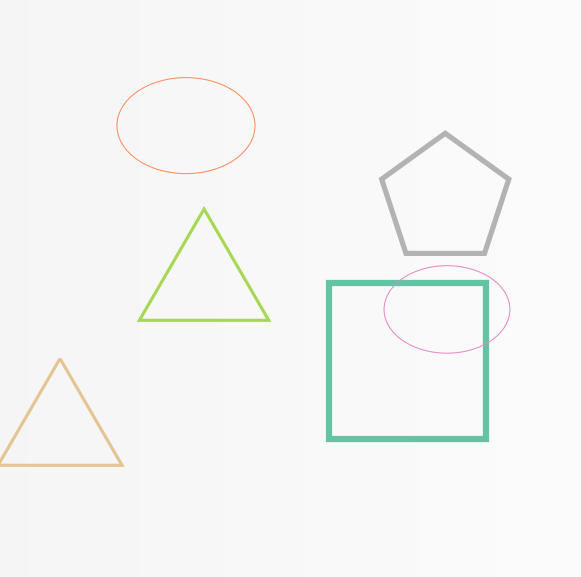[{"shape": "square", "thickness": 3, "radius": 0.68, "center": [0.701, 0.374]}, {"shape": "oval", "thickness": 0.5, "radius": 0.59, "center": [0.32, 0.782]}, {"shape": "oval", "thickness": 0.5, "radius": 0.54, "center": [0.769, 0.463]}, {"shape": "triangle", "thickness": 1.5, "radius": 0.64, "center": [0.351, 0.509]}, {"shape": "triangle", "thickness": 1.5, "radius": 0.62, "center": [0.103, 0.255]}, {"shape": "pentagon", "thickness": 2.5, "radius": 0.57, "center": [0.766, 0.653]}]